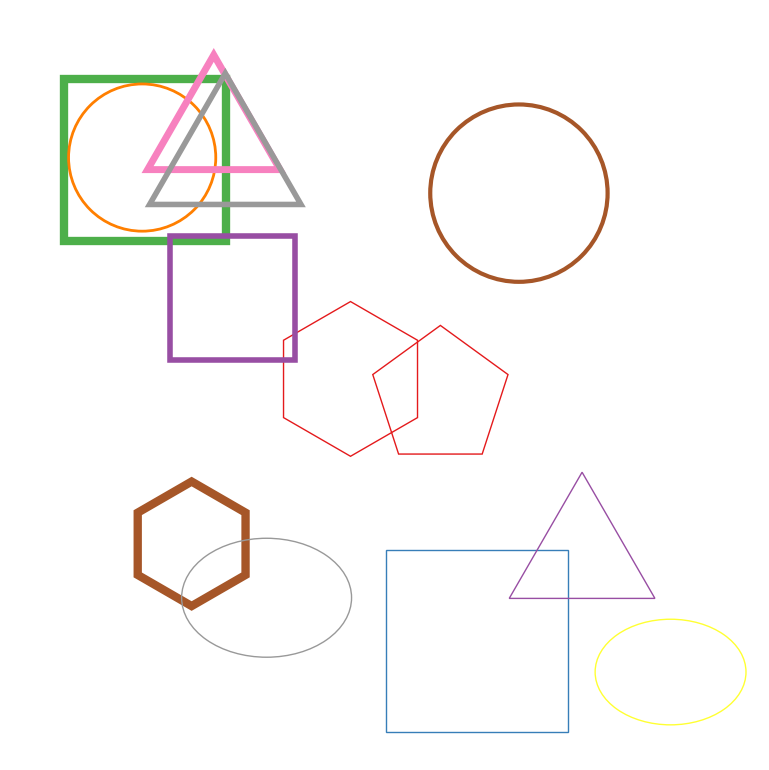[{"shape": "hexagon", "thickness": 0.5, "radius": 0.5, "center": [0.455, 0.508]}, {"shape": "pentagon", "thickness": 0.5, "radius": 0.46, "center": [0.572, 0.485]}, {"shape": "square", "thickness": 0.5, "radius": 0.59, "center": [0.62, 0.168]}, {"shape": "square", "thickness": 3, "radius": 0.52, "center": [0.188, 0.792]}, {"shape": "square", "thickness": 2, "radius": 0.4, "center": [0.302, 0.613]}, {"shape": "triangle", "thickness": 0.5, "radius": 0.55, "center": [0.756, 0.277]}, {"shape": "circle", "thickness": 1, "radius": 0.48, "center": [0.185, 0.795]}, {"shape": "oval", "thickness": 0.5, "radius": 0.49, "center": [0.871, 0.127]}, {"shape": "circle", "thickness": 1.5, "radius": 0.58, "center": [0.674, 0.749]}, {"shape": "hexagon", "thickness": 3, "radius": 0.4, "center": [0.249, 0.294]}, {"shape": "triangle", "thickness": 2.5, "radius": 0.5, "center": [0.278, 0.829]}, {"shape": "oval", "thickness": 0.5, "radius": 0.55, "center": [0.346, 0.224]}, {"shape": "triangle", "thickness": 2, "radius": 0.57, "center": [0.293, 0.791]}]